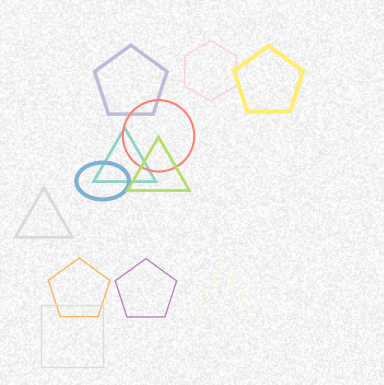[{"shape": "triangle", "thickness": 2, "radius": 0.47, "center": [0.324, 0.575]}, {"shape": "triangle", "thickness": 0.5, "radius": 0.45, "center": [0.58, 0.22]}, {"shape": "pentagon", "thickness": 2.5, "radius": 0.49, "center": [0.34, 0.784]}, {"shape": "circle", "thickness": 1.5, "radius": 0.46, "center": [0.412, 0.647]}, {"shape": "oval", "thickness": 3, "radius": 0.34, "center": [0.267, 0.53]}, {"shape": "pentagon", "thickness": 1, "radius": 0.42, "center": [0.206, 0.246]}, {"shape": "triangle", "thickness": 2, "radius": 0.46, "center": [0.412, 0.552]}, {"shape": "hexagon", "thickness": 1, "radius": 0.39, "center": [0.547, 0.816]}, {"shape": "triangle", "thickness": 2, "radius": 0.43, "center": [0.114, 0.427]}, {"shape": "pentagon", "thickness": 1, "radius": 0.42, "center": [0.379, 0.245]}, {"shape": "square", "thickness": 1, "radius": 0.4, "center": [0.187, 0.127]}, {"shape": "pentagon", "thickness": 3, "radius": 0.47, "center": [0.698, 0.787]}]